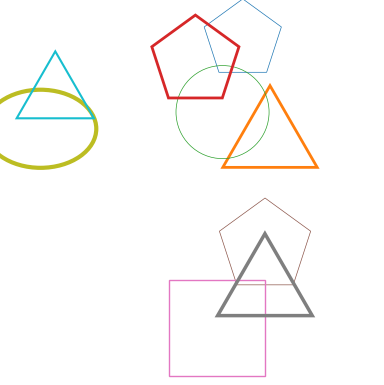[{"shape": "pentagon", "thickness": 0.5, "radius": 0.53, "center": [0.631, 0.897]}, {"shape": "triangle", "thickness": 2, "radius": 0.71, "center": [0.701, 0.636]}, {"shape": "circle", "thickness": 0.5, "radius": 0.6, "center": [0.578, 0.709]}, {"shape": "pentagon", "thickness": 2, "radius": 0.59, "center": [0.508, 0.842]}, {"shape": "pentagon", "thickness": 0.5, "radius": 0.62, "center": [0.688, 0.361]}, {"shape": "square", "thickness": 1, "radius": 0.62, "center": [0.565, 0.148]}, {"shape": "triangle", "thickness": 2.5, "radius": 0.71, "center": [0.688, 0.251]}, {"shape": "oval", "thickness": 3, "radius": 0.72, "center": [0.105, 0.666]}, {"shape": "triangle", "thickness": 1.5, "radius": 0.58, "center": [0.144, 0.751]}]